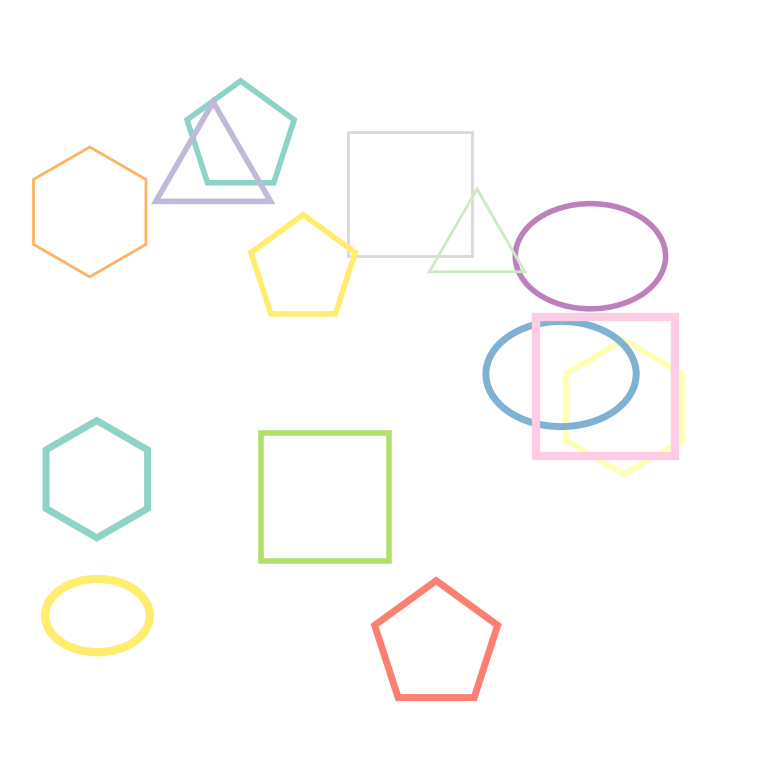[{"shape": "hexagon", "thickness": 2.5, "radius": 0.38, "center": [0.126, 0.378]}, {"shape": "pentagon", "thickness": 2, "radius": 0.37, "center": [0.312, 0.822]}, {"shape": "hexagon", "thickness": 2, "radius": 0.43, "center": [0.81, 0.471]}, {"shape": "triangle", "thickness": 2, "radius": 0.43, "center": [0.277, 0.781]}, {"shape": "pentagon", "thickness": 2.5, "radius": 0.42, "center": [0.566, 0.162]}, {"shape": "oval", "thickness": 2.5, "radius": 0.49, "center": [0.729, 0.514]}, {"shape": "hexagon", "thickness": 1, "radius": 0.42, "center": [0.117, 0.725]}, {"shape": "square", "thickness": 2, "radius": 0.42, "center": [0.422, 0.354]}, {"shape": "square", "thickness": 3, "radius": 0.45, "center": [0.786, 0.498]}, {"shape": "square", "thickness": 1, "radius": 0.4, "center": [0.532, 0.748]}, {"shape": "oval", "thickness": 2, "radius": 0.49, "center": [0.767, 0.667]}, {"shape": "triangle", "thickness": 1, "radius": 0.36, "center": [0.62, 0.683]}, {"shape": "pentagon", "thickness": 2, "radius": 0.36, "center": [0.394, 0.65]}, {"shape": "oval", "thickness": 3, "radius": 0.34, "center": [0.127, 0.201]}]